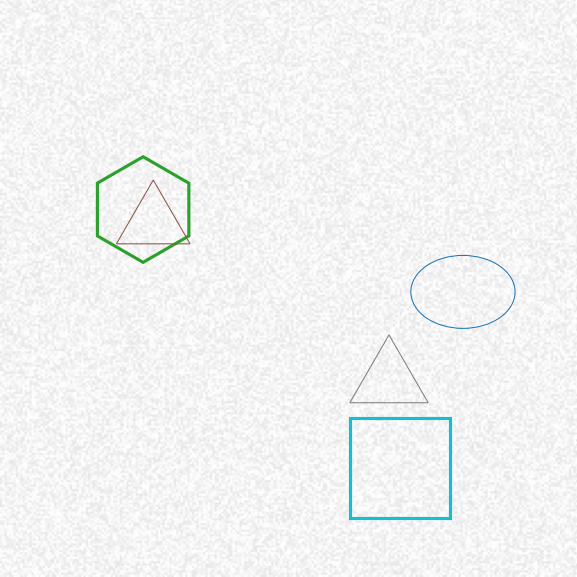[{"shape": "oval", "thickness": 0.5, "radius": 0.45, "center": [0.802, 0.494]}, {"shape": "hexagon", "thickness": 1.5, "radius": 0.46, "center": [0.248, 0.636]}, {"shape": "triangle", "thickness": 0.5, "radius": 0.37, "center": [0.265, 0.614]}, {"shape": "triangle", "thickness": 0.5, "radius": 0.39, "center": [0.674, 0.341]}, {"shape": "square", "thickness": 1.5, "radius": 0.43, "center": [0.692, 0.189]}]